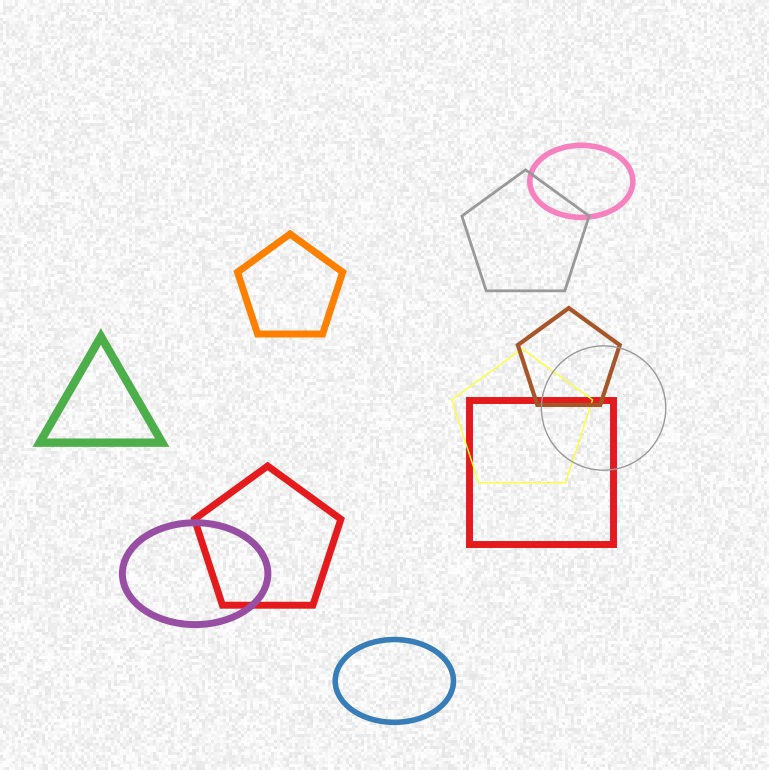[{"shape": "pentagon", "thickness": 2.5, "radius": 0.5, "center": [0.348, 0.295]}, {"shape": "square", "thickness": 2.5, "radius": 0.47, "center": [0.703, 0.387]}, {"shape": "oval", "thickness": 2, "radius": 0.38, "center": [0.512, 0.116]}, {"shape": "triangle", "thickness": 3, "radius": 0.46, "center": [0.131, 0.471]}, {"shape": "oval", "thickness": 2.5, "radius": 0.47, "center": [0.253, 0.255]}, {"shape": "pentagon", "thickness": 2.5, "radius": 0.36, "center": [0.377, 0.624]}, {"shape": "pentagon", "thickness": 0.5, "radius": 0.48, "center": [0.678, 0.451]}, {"shape": "pentagon", "thickness": 1.5, "radius": 0.35, "center": [0.739, 0.53]}, {"shape": "oval", "thickness": 2, "radius": 0.33, "center": [0.755, 0.765]}, {"shape": "pentagon", "thickness": 1, "radius": 0.43, "center": [0.682, 0.693]}, {"shape": "circle", "thickness": 0.5, "radius": 0.4, "center": [0.784, 0.47]}]